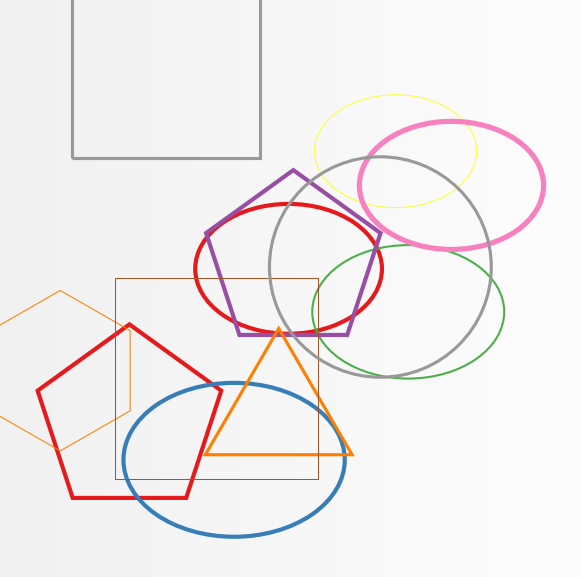[{"shape": "pentagon", "thickness": 2, "radius": 0.83, "center": [0.223, 0.271]}, {"shape": "oval", "thickness": 2, "radius": 0.8, "center": [0.497, 0.534]}, {"shape": "oval", "thickness": 2, "radius": 0.95, "center": [0.403, 0.203]}, {"shape": "oval", "thickness": 1, "radius": 0.83, "center": [0.702, 0.459]}, {"shape": "pentagon", "thickness": 2, "radius": 0.79, "center": [0.505, 0.547]}, {"shape": "triangle", "thickness": 1.5, "radius": 0.73, "center": [0.479, 0.285]}, {"shape": "hexagon", "thickness": 0.5, "radius": 0.69, "center": [0.104, 0.357]}, {"shape": "oval", "thickness": 0.5, "radius": 0.7, "center": [0.681, 0.737]}, {"shape": "square", "thickness": 0.5, "radius": 0.87, "center": [0.373, 0.344]}, {"shape": "oval", "thickness": 2.5, "radius": 0.79, "center": [0.777, 0.678]}, {"shape": "circle", "thickness": 1.5, "radius": 0.95, "center": [0.654, 0.537]}, {"shape": "square", "thickness": 1.5, "radius": 0.81, "center": [0.286, 0.887]}]